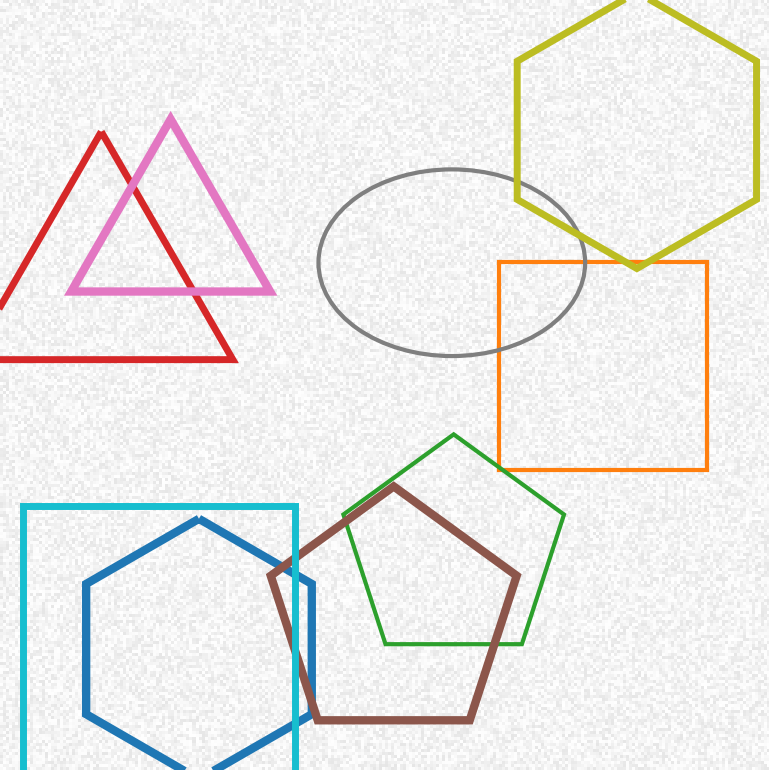[{"shape": "hexagon", "thickness": 3, "radius": 0.85, "center": [0.258, 0.157]}, {"shape": "square", "thickness": 1.5, "radius": 0.67, "center": [0.783, 0.525]}, {"shape": "pentagon", "thickness": 1.5, "radius": 0.75, "center": [0.589, 0.285]}, {"shape": "triangle", "thickness": 2.5, "radius": 0.99, "center": [0.132, 0.632]}, {"shape": "pentagon", "thickness": 3, "radius": 0.84, "center": [0.511, 0.2]}, {"shape": "triangle", "thickness": 3, "radius": 0.75, "center": [0.222, 0.696]}, {"shape": "oval", "thickness": 1.5, "radius": 0.87, "center": [0.587, 0.659]}, {"shape": "hexagon", "thickness": 2.5, "radius": 0.9, "center": [0.827, 0.831]}, {"shape": "square", "thickness": 2.5, "radius": 0.88, "center": [0.206, 0.166]}]